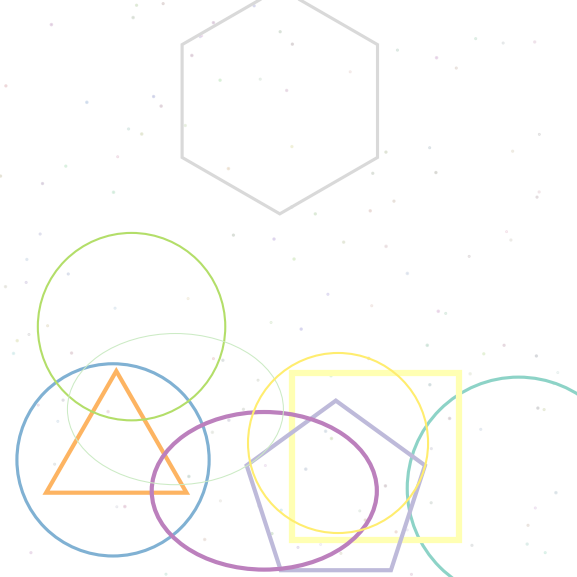[{"shape": "circle", "thickness": 1.5, "radius": 0.96, "center": [0.898, 0.153]}, {"shape": "square", "thickness": 3, "radius": 0.72, "center": [0.65, 0.209]}, {"shape": "pentagon", "thickness": 2, "radius": 0.81, "center": [0.582, 0.143]}, {"shape": "circle", "thickness": 1.5, "radius": 0.83, "center": [0.196, 0.203]}, {"shape": "triangle", "thickness": 2, "radius": 0.7, "center": [0.201, 0.216]}, {"shape": "circle", "thickness": 1, "radius": 0.81, "center": [0.228, 0.434]}, {"shape": "hexagon", "thickness": 1.5, "radius": 0.98, "center": [0.485, 0.824]}, {"shape": "oval", "thickness": 2, "radius": 0.97, "center": [0.458, 0.149]}, {"shape": "oval", "thickness": 0.5, "radius": 0.93, "center": [0.304, 0.291]}, {"shape": "circle", "thickness": 1, "radius": 0.78, "center": [0.585, 0.232]}]